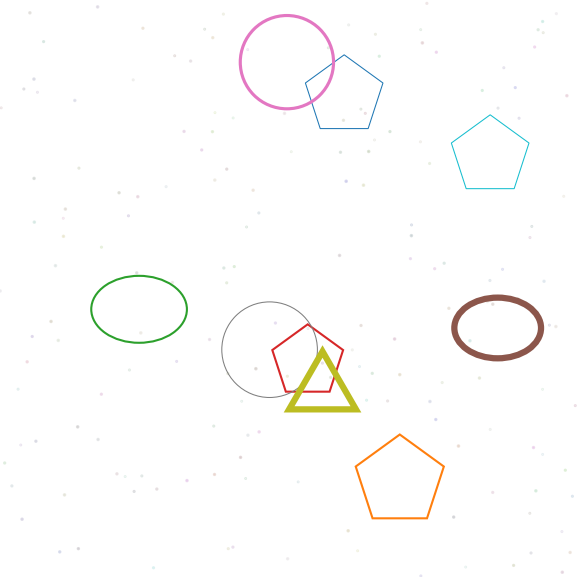[{"shape": "pentagon", "thickness": 0.5, "radius": 0.35, "center": [0.596, 0.834]}, {"shape": "pentagon", "thickness": 1, "radius": 0.4, "center": [0.692, 0.167]}, {"shape": "oval", "thickness": 1, "radius": 0.41, "center": [0.241, 0.464]}, {"shape": "pentagon", "thickness": 1, "radius": 0.32, "center": [0.533, 0.373]}, {"shape": "oval", "thickness": 3, "radius": 0.38, "center": [0.862, 0.431]}, {"shape": "circle", "thickness": 1.5, "radius": 0.4, "center": [0.497, 0.891]}, {"shape": "circle", "thickness": 0.5, "radius": 0.41, "center": [0.467, 0.394]}, {"shape": "triangle", "thickness": 3, "radius": 0.33, "center": [0.558, 0.324]}, {"shape": "pentagon", "thickness": 0.5, "radius": 0.35, "center": [0.849, 0.73]}]